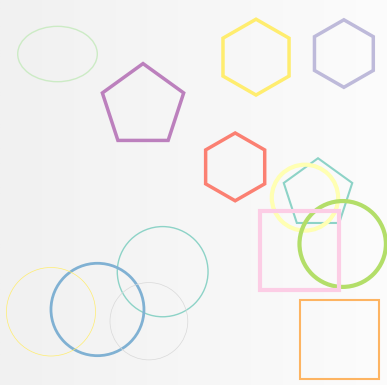[{"shape": "circle", "thickness": 1, "radius": 0.59, "center": [0.42, 0.294]}, {"shape": "pentagon", "thickness": 1.5, "radius": 0.46, "center": [0.821, 0.496]}, {"shape": "circle", "thickness": 3, "radius": 0.43, "center": [0.787, 0.487]}, {"shape": "hexagon", "thickness": 2.5, "radius": 0.44, "center": [0.887, 0.861]}, {"shape": "hexagon", "thickness": 2.5, "radius": 0.44, "center": [0.607, 0.567]}, {"shape": "circle", "thickness": 2, "radius": 0.6, "center": [0.252, 0.196]}, {"shape": "square", "thickness": 1.5, "radius": 0.51, "center": [0.876, 0.118]}, {"shape": "circle", "thickness": 3, "radius": 0.56, "center": [0.884, 0.366]}, {"shape": "square", "thickness": 3, "radius": 0.51, "center": [0.773, 0.349]}, {"shape": "circle", "thickness": 0.5, "radius": 0.5, "center": [0.384, 0.166]}, {"shape": "pentagon", "thickness": 2.5, "radius": 0.55, "center": [0.369, 0.725]}, {"shape": "oval", "thickness": 1, "radius": 0.51, "center": [0.148, 0.86]}, {"shape": "circle", "thickness": 0.5, "radius": 0.57, "center": [0.132, 0.19]}, {"shape": "hexagon", "thickness": 2.5, "radius": 0.49, "center": [0.661, 0.852]}]